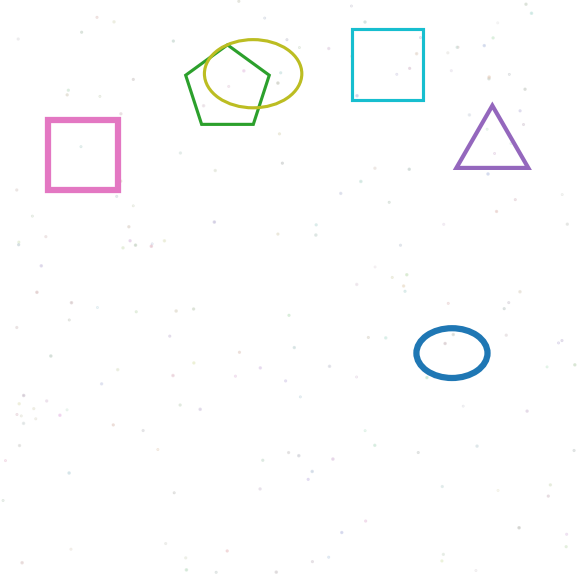[{"shape": "oval", "thickness": 3, "radius": 0.31, "center": [0.783, 0.388]}, {"shape": "pentagon", "thickness": 1.5, "radius": 0.38, "center": [0.394, 0.845]}, {"shape": "triangle", "thickness": 2, "radius": 0.36, "center": [0.853, 0.744]}, {"shape": "square", "thickness": 3, "radius": 0.3, "center": [0.144, 0.73]}, {"shape": "oval", "thickness": 1.5, "radius": 0.42, "center": [0.438, 0.871]}, {"shape": "square", "thickness": 1.5, "radius": 0.31, "center": [0.671, 0.887]}]